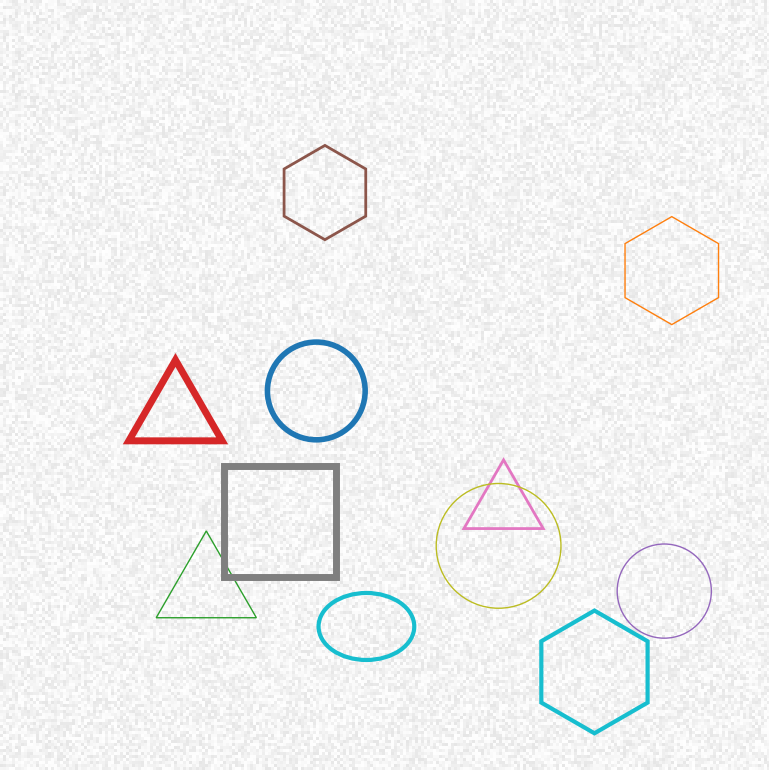[{"shape": "circle", "thickness": 2, "radius": 0.32, "center": [0.411, 0.492]}, {"shape": "hexagon", "thickness": 0.5, "radius": 0.35, "center": [0.872, 0.649]}, {"shape": "triangle", "thickness": 0.5, "radius": 0.38, "center": [0.268, 0.235]}, {"shape": "triangle", "thickness": 2.5, "radius": 0.35, "center": [0.228, 0.462]}, {"shape": "circle", "thickness": 0.5, "radius": 0.31, "center": [0.863, 0.232]}, {"shape": "hexagon", "thickness": 1, "radius": 0.31, "center": [0.422, 0.75]}, {"shape": "triangle", "thickness": 1, "radius": 0.3, "center": [0.654, 0.343]}, {"shape": "square", "thickness": 2.5, "radius": 0.36, "center": [0.364, 0.322]}, {"shape": "circle", "thickness": 0.5, "radius": 0.41, "center": [0.648, 0.291]}, {"shape": "oval", "thickness": 1.5, "radius": 0.31, "center": [0.476, 0.186]}, {"shape": "hexagon", "thickness": 1.5, "radius": 0.4, "center": [0.772, 0.127]}]